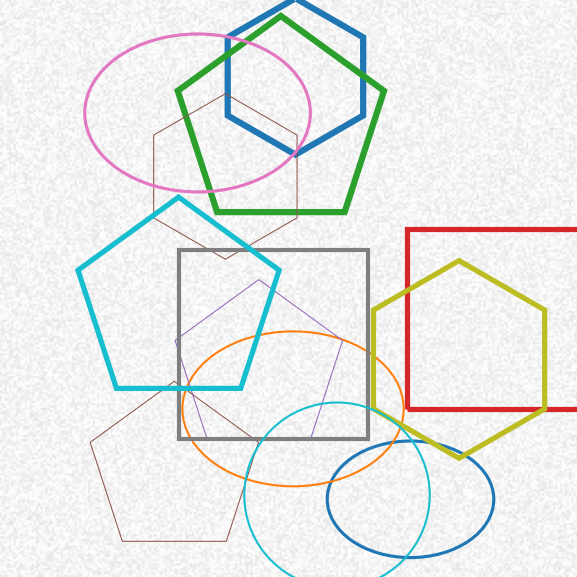[{"shape": "oval", "thickness": 1.5, "radius": 0.72, "center": [0.711, 0.135]}, {"shape": "hexagon", "thickness": 3, "radius": 0.68, "center": [0.512, 0.867]}, {"shape": "oval", "thickness": 1, "radius": 0.96, "center": [0.507, 0.291]}, {"shape": "pentagon", "thickness": 3, "radius": 0.94, "center": [0.486, 0.784]}, {"shape": "square", "thickness": 2.5, "radius": 0.78, "center": [0.861, 0.447]}, {"shape": "pentagon", "thickness": 0.5, "radius": 0.76, "center": [0.448, 0.363]}, {"shape": "pentagon", "thickness": 0.5, "radius": 0.77, "center": [0.302, 0.186]}, {"shape": "hexagon", "thickness": 0.5, "radius": 0.72, "center": [0.39, 0.694]}, {"shape": "oval", "thickness": 1.5, "radius": 0.98, "center": [0.342, 0.804]}, {"shape": "square", "thickness": 2, "radius": 0.82, "center": [0.474, 0.402]}, {"shape": "hexagon", "thickness": 2.5, "radius": 0.86, "center": [0.795, 0.377]}, {"shape": "pentagon", "thickness": 2.5, "radius": 0.92, "center": [0.309, 0.475]}, {"shape": "circle", "thickness": 1, "radius": 0.8, "center": [0.584, 0.142]}]